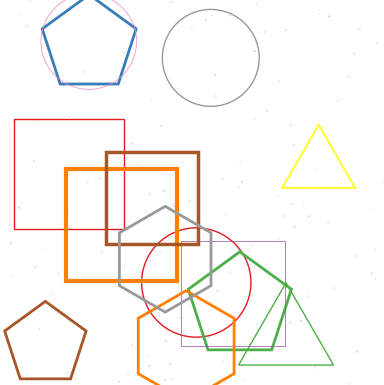[{"shape": "circle", "thickness": 1, "radius": 0.71, "center": [0.51, 0.266]}, {"shape": "square", "thickness": 1, "radius": 0.72, "center": [0.179, 0.548]}, {"shape": "pentagon", "thickness": 2, "radius": 0.64, "center": [0.232, 0.886]}, {"shape": "pentagon", "thickness": 2, "radius": 0.7, "center": [0.623, 0.205]}, {"shape": "triangle", "thickness": 1, "radius": 0.71, "center": [0.743, 0.123]}, {"shape": "square", "thickness": 0.5, "radius": 0.68, "center": [0.605, 0.237]}, {"shape": "hexagon", "thickness": 2, "radius": 0.72, "center": [0.484, 0.101]}, {"shape": "square", "thickness": 3, "radius": 0.72, "center": [0.316, 0.415]}, {"shape": "triangle", "thickness": 1.5, "radius": 0.55, "center": [0.828, 0.567]}, {"shape": "square", "thickness": 2.5, "radius": 0.6, "center": [0.395, 0.485]}, {"shape": "pentagon", "thickness": 2, "radius": 0.56, "center": [0.118, 0.106]}, {"shape": "circle", "thickness": 0.5, "radius": 0.62, "center": [0.231, 0.892]}, {"shape": "circle", "thickness": 1, "radius": 0.63, "center": [0.548, 0.85]}, {"shape": "hexagon", "thickness": 2, "radius": 0.69, "center": [0.429, 0.327]}]